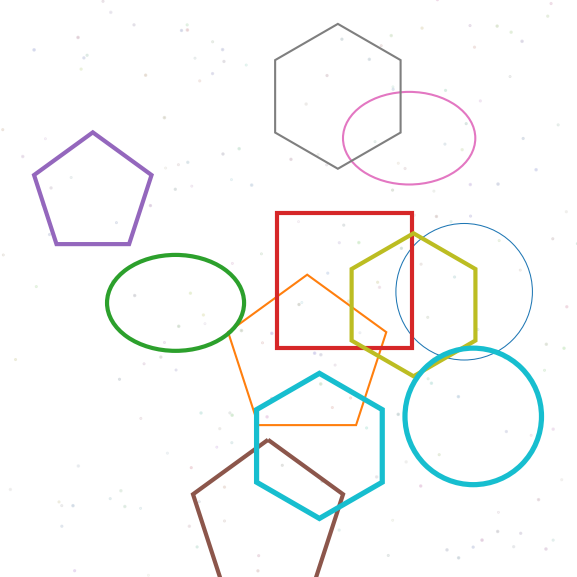[{"shape": "circle", "thickness": 0.5, "radius": 0.59, "center": [0.804, 0.494]}, {"shape": "pentagon", "thickness": 1, "radius": 0.72, "center": [0.532, 0.38]}, {"shape": "oval", "thickness": 2, "radius": 0.59, "center": [0.304, 0.475]}, {"shape": "square", "thickness": 2, "radius": 0.59, "center": [0.596, 0.514]}, {"shape": "pentagon", "thickness": 2, "radius": 0.53, "center": [0.161, 0.663]}, {"shape": "pentagon", "thickness": 2, "radius": 0.68, "center": [0.464, 0.101]}, {"shape": "oval", "thickness": 1, "radius": 0.57, "center": [0.708, 0.76]}, {"shape": "hexagon", "thickness": 1, "radius": 0.63, "center": [0.585, 0.832]}, {"shape": "hexagon", "thickness": 2, "radius": 0.62, "center": [0.716, 0.471]}, {"shape": "circle", "thickness": 2.5, "radius": 0.59, "center": [0.819, 0.278]}, {"shape": "hexagon", "thickness": 2.5, "radius": 0.63, "center": [0.553, 0.227]}]